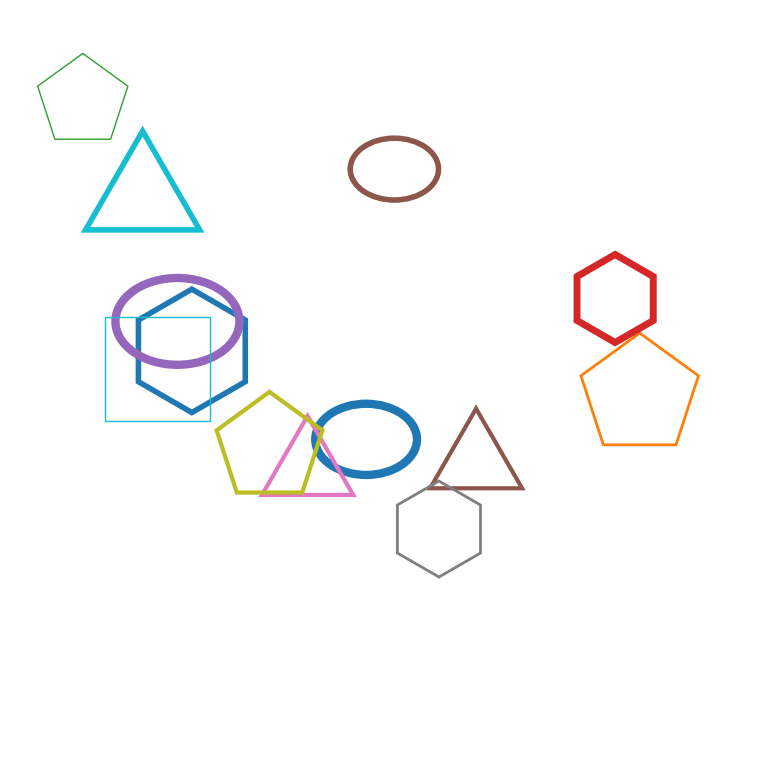[{"shape": "oval", "thickness": 3, "radius": 0.33, "center": [0.475, 0.429]}, {"shape": "hexagon", "thickness": 2, "radius": 0.4, "center": [0.249, 0.544]}, {"shape": "pentagon", "thickness": 1, "radius": 0.4, "center": [0.831, 0.487]}, {"shape": "pentagon", "thickness": 0.5, "radius": 0.31, "center": [0.107, 0.869]}, {"shape": "hexagon", "thickness": 2.5, "radius": 0.29, "center": [0.799, 0.612]}, {"shape": "oval", "thickness": 3, "radius": 0.4, "center": [0.23, 0.583]}, {"shape": "triangle", "thickness": 1.5, "radius": 0.34, "center": [0.618, 0.4]}, {"shape": "oval", "thickness": 2, "radius": 0.29, "center": [0.512, 0.78]}, {"shape": "triangle", "thickness": 1.5, "radius": 0.34, "center": [0.399, 0.391]}, {"shape": "hexagon", "thickness": 1, "radius": 0.31, "center": [0.57, 0.313]}, {"shape": "pentagon", "thickness": 1.5, "radius": 0.36, "center": [0.35, 0.419]}, {"shape": "triangle", "thickness": 2, "radius": 0.43, "center": [0.185, 0.744]}, {"shape": "square", "thickness": 0.5, "radius": 0.34, "center": [0.205, 0.521]}]